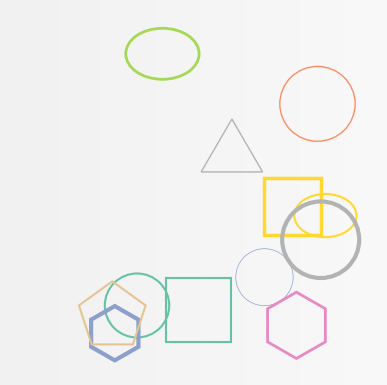[{"shape": "square", "thickness": 1.5, "radius": 0.42, "center": [0.513, 0.194]}, {"shape": "circle", "thickness": 1.5, "radius": 0.42, "center": [0.354, 0.207]}, {"shape": "circle", "thickness": 1, "radius": 0.49, "center": [0.819, 0.73]}, {"shape": "hexagon", "thickness": 3, "radius": 0.35, "center": [0.296, 0.134]}, {"shape": "circle", "thickness": 0.5, "radius": 0.37, "center": [0.682, 0.28]}, {"shape": "hexagon", "thickness": 2, "radius": 0.43, "center": [0.765, 0.155]}, {"shape": "oval", "thickness": 2, "radius": 0.47, "center": [0.419, 0.86]}, {"shape": "square", "thickness": 2.5, "radius": 0.37, "center": [0.755, 0.463]}, {"shape": "oval", "thickness": 1.5, "radius": 0.4, "center": [0.84, 0.44]}, {"shape": "pentagon", "thickness": 1.5, "radius": 0.45, "center": [0.29, 0.179]}, {"shape": "triangle", "thickness": 1, "radius": 0.46, "center": [0.598, 0.599]}, {"shape": "circle", "thickness": 3, "radius": 0.5, "center": [0.828, 0.377]}]